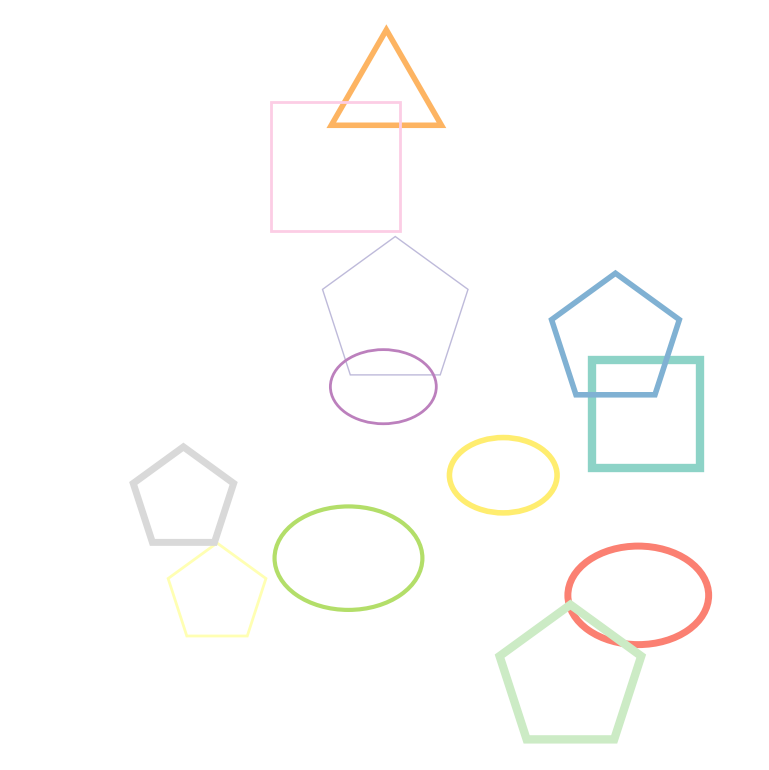[{"shape": "square", "thickness": 3, "radius": 0.35, "center": [0.839, 0.462]}, {"shape": "pentagon", "thickness": 1, "radius": 0.33, "center": [0.282, 0.228]}, {"shape": "pentagon", "thickness": 0.5, "radius": 0.5, "center": [0.513, 0.593]}, {"shape": "oval", "thickness": 2.5, "radius": 0.46, "center": [0.829, 0.227]}, {"shape": "pentagon", "thickness": 2, "radius": 0.44, "center": [0.799, 0.558]}, {"shape": "triangle", "thickness": 2, "radius": 0.41, "center": [0.502, 0.879]}, {"shape": "oval", "thickness": 1.5, "radius": 0.48, "center": [0.453, 0.275]}, {"shape": "square", "thickness": 1, "radius": 0.42, "center": [0.436, 0.784]}, {"shape": "pentagon", "thickness": 2.5, "radius": 0.34, "center": [0.238, 0.351]}, {"shape": "oval", "thickness": 1, "radius": 0.34, "center": [0.498, 0.498]}, {"shape": "pentagon", "thickness": 3, "radius": 0.48, "center": [0.741, 0.118]}, {"shape": "oval", "thickness": 2, "radius": 0.35, "center": [0.654, 0.383]}]